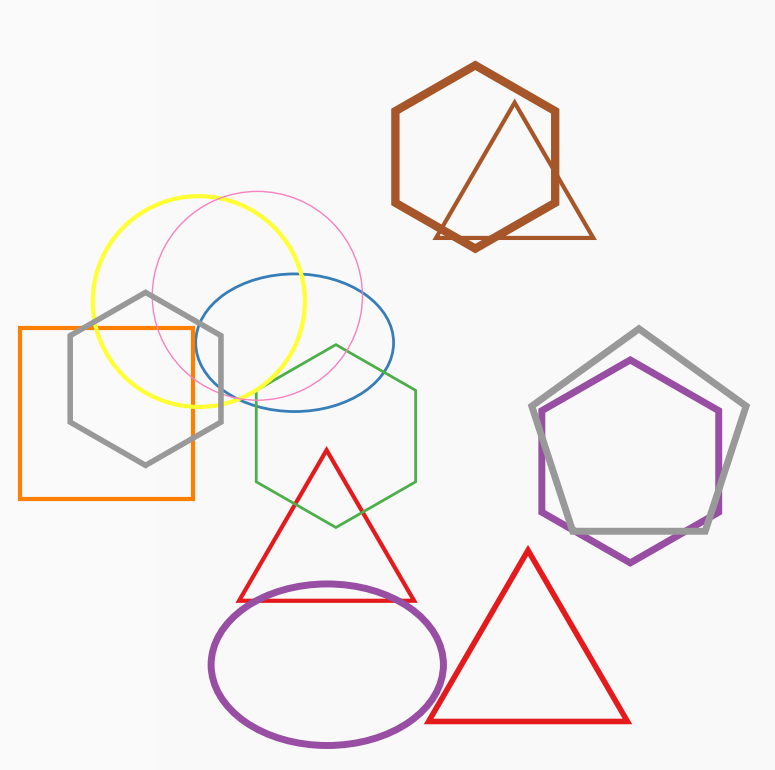[{"shape": "triangle", "thickness": 2, "radius": 0.74, "center": [0.681, 0.137]}, {"shape": "triangle", "thickness": 1.5, "radius": 0.65, "center": [0.421, 0.285]}, {"shape": "oval", "thickness": 1, "radius": 0.64, "center": [0.38, 0.555]}, {"shape": "hexagon", "thickness": 1, "radius": 0.59, "center": [0.433, 0.434]}, {"shape": "hexagon", "thickness": 2.5, "radius": 0.66, "center": [0.813, 0.401]}, {"shape": "oval", "thickness": 2.5, "radius": 0.75, "center": [0.422, 0.137]}, {"shape": "square", "thickness": 1.5, "radius": 0.56, "center": [0.138, 0.463]}, {"shape": "circle", "thickness": 1.5, "radius": 0.68, "center": [0.257, 0.608]}, {"shape": "triangle", "thickness": 1.5, "radius": 0.59, "center": [0.664, 0.75]}, {"shape": "hexagon", "thickness": 3, "radius": 0.6, "center": [0.613, 0.796]}, {"shape": "circle", "thickness": 0.5, "radius": 0.68, "center": [0.332, 0.616]}, {"shape": "hexagon", "thickness": 2, "radius": 0.56, "center": [0.188, 0.508]}, {"shape": "pentagon", "thickness": 2.5, "radius": 0.73, "center": [0.824, 0.428]}]